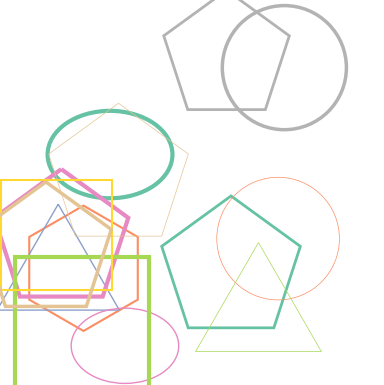[{"shape": "oval", "thickness": 3, "radius": 0.81, "center": [0.286, 0.599]}, {"shape": "pentagon", "thickness": 2, "radius": 0.95, "center": [0.6, 0.302]}, {"shape": "circle", "thickness": 0.5, "radius": 0.8, "center": [0.722, 0.38]}, {"shape": "hexagon", "thickness": 1.5, "radius": 0.81, "center": [0.217, 0.303]}, {"shape": "triangle", "thickness": 1, "radius": 0.92, "center": [0.151, 0.286]}, {"shape": "pentagon", "thickness": 3, "radius": 0.91, "center": [0.159, 0.378]}, {"shape": "oval", "thickness": 1, "radius": 0.7, "center": [0.325, 0.102]}, {"shape": "square", "thickness": 3, "radius": 0.87, "center": [0.213, 0.159]}, {"shape": "triangle", "thickness": 0.5, "radius": 0.94, "center": [0.671, 0.181]}, {"shape": "square", "thickness": 1.5, "radius": 0.72, "center": [0.147, 0.39]}, {"shape": "pentagon", "thickness": 0.5, "radius": 0.95, "center": [0.308, 0.541]}, {"shape": "pentagon", "thickness": 2.5, "radius": 0.89, "center": [0.119, 0.349]}, {"shape": "circle", "thickness": 2.5, "radius": 0.81, "center": [0.739, 0.824]}, {"shape": "pentagon", "thickness": 2, "radius": 0.86, "center": [0.588, 0.854]}]